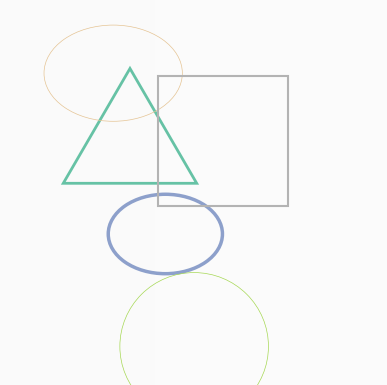[{"shape": "triangle", "thickness": 2, "radius": 0.99, "center": [0.335, 0.623]}, {"shape": "oval", "thickness": 2.5, "radius": 0.74, "center": [0.427, 0.392]}, {"shape": "circle", "thickness": 0.5, "radius": 0.96, "center": [0.501, 0.1]}, {"shape": "oval", "thickness": 0.5, "radius": 0.89, "center": [0.292, 0.81]}, {"shape": "square", "thickness": 1.5, "radius": 0.84, "center": [0.575, 0.635]}]